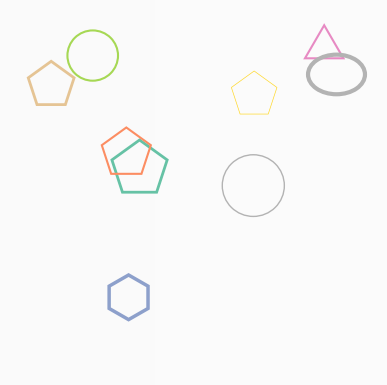[{"shape": "pentagon", "thickness": 2, "radius": 0.37, "center": [0.36, 0.561]}, {"shape": "pentagon", "thickness": 1.5, "radius": 0.33, "center": [0.326, 0.602]}, {"shape": "hexagon", "thickness": 2.5, "radius": 0.29, "center": [0.332, 0.228]}, {"shape": "triangle", "thickness": 1.5, "radius": 0.29, "center": [0.837, 0.877]}, {"shape": "circle", "thickness": 1.5, "radius": 0.33, "center": [0.239, 0.856]}, {"shape": "pentagon", "thickness": 0.5, "radius": 0.31, "center": [0.656, 0.754]}, {"shape": "pentagon", "thickness": 2, "radius": 0.31, "center": [0.132, 0.779]}, {"shape": "circle", "thickness": 1, "radius": 0.4, "center": [0.654, 0.518]}, {"shape": "oval", "thickness": 3, "radius": 0.37, "center": [0.868, 0.807]}]